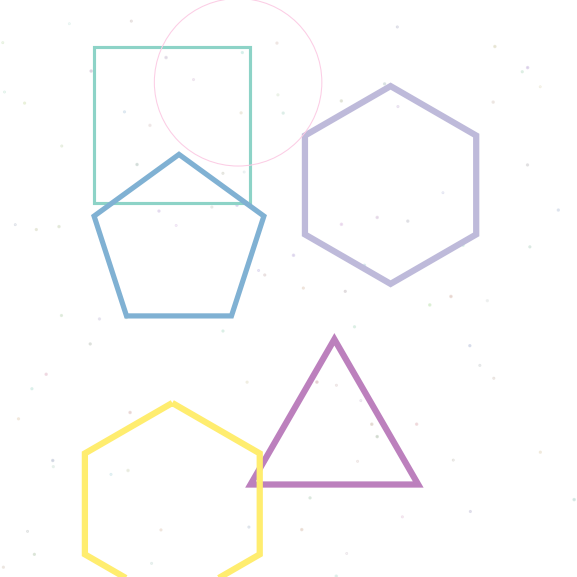[{"shape": "square", "thickness": 1.5, "radius": 0.68, "center": [0.298, 0.782]}, {"shape": "hexagon", "thickness": 3, "radius": 0.86, "center": [0.676, 0.679]}, {"shape": "pentagon", "thickness": 2.5, "radius": 0.77, "center": [0.31, 0.577]}, {"shape": "circle", "thickness": 0.5, "radius": 0.73, "center": [0.412, 0.857]}, {"shape": "triangle", "thickness": 3, "radius": 0.84, "center": [0.579, 0.244]}, {"shape": "hexagon", "thickness": 3, "radius": 0.87, "center": [0.298, 0.127]}]